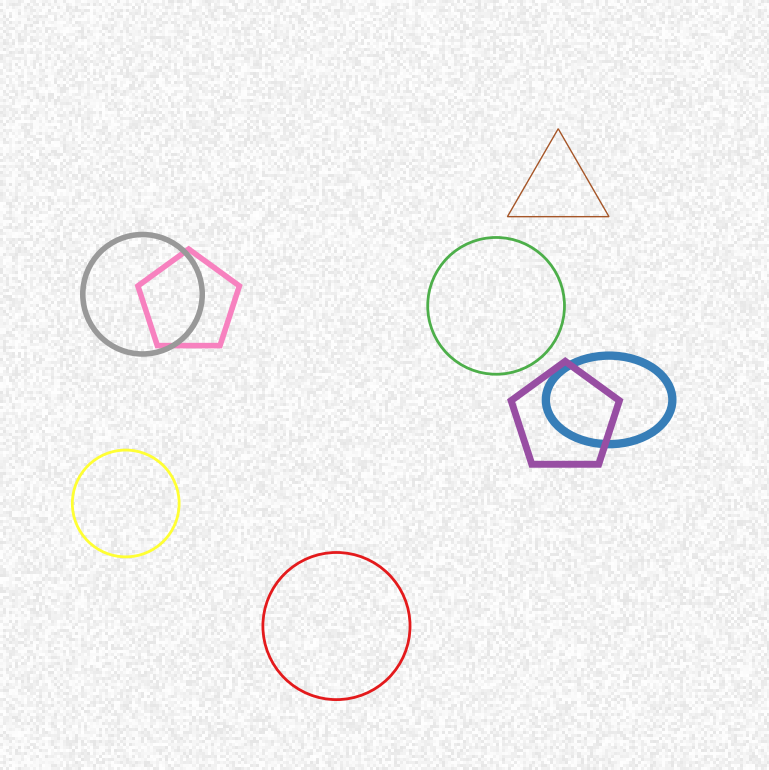[{"shape": "circle", "thickness": 1, "radius": 0.48, "center": [0.437, 0.187]}, {"shape": "oval", "thickness": 3, "radius": 0.41, "center": [0.791, 0.481]}, {"shape": "circle", "thickness": 1, "radius": 0.44, "center": [0.644, 0.603]}, {"shape": "pentagon", "thickness": 2.5, "radius": 0.37, "center": [0.734, 0.457]}, {"shape": "circle", "thickness": 1, "radius": 0.35, "center": [0.163, 0.346]}, {"shape": "triangle", "thickness": 0.5, "radius": 0.38, "center": [0.725, 0.757]}, {"shape": "pentagon", "thickness": 2, "radius": 0.35, "center": [0.245, 0.607]}, {"shape": "circle", "thickness": 2, "radius": 0.39, "center": [0.185, 0.618]}]